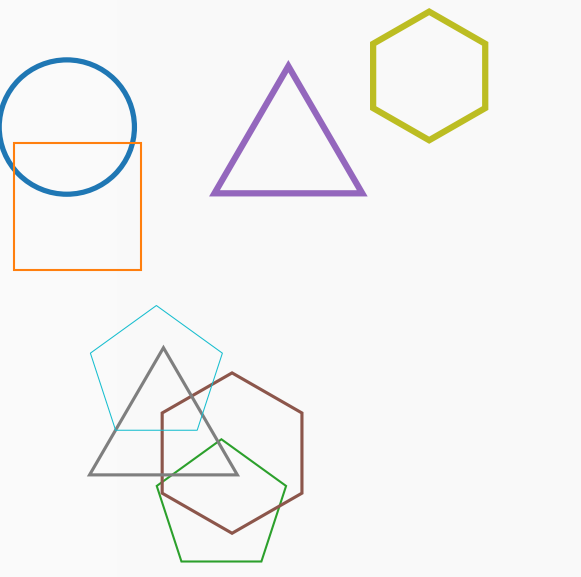[{"shape": "circle", "thickness": 2.5, "radius": 0.58, "center": [0.115, 0.779]}, {"shape": "square", "thickness": 1, "radius": 0.55, "center": [0.133, 0.642]}, {"shape": "pentagon", "thickness": 1, "radius": 0.58, "center": [0.381, 0.121]}, {"shape": "triangle", "thickness": 3, "radius": 0.73, "center": [0.496, 0.738]}, {"shape": "hexagon", "thickness": 1.5, "radius": 0.69, "center": [0.399, 0.215]}, {"shape": "triangle", "thickness": 1.5, "radius": 0.73, "center": [0.281, 0.25]}, {"shape": "hexagon", "thickness": 3, "radius": 0.56, "center": [0.738, 0.868]}, {"shape": "pentagon", "thickness": 0.5, "radius": 0.6, "center": [0.269, 0.351]}]